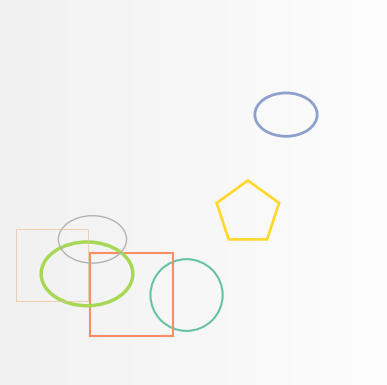[{"shape": "circle", "thickness": 1.5, "radius": 0.47, "center": [0.481, 0.234]}, {"shape": "square", "thickness": 1.5, "radius": 0.54, "center": [0.339, 0.234]}, {"shape": "oval", "thickness": 2, "radius": 0.4, "center": [0.738, 0.702]}, {"shape": "oval", "thickness": 2.5, "radius": 0.59, "center": [0.224, 0.289]}, {"shape": "pentagon", "thickness": 2, "radius": 0.42, "center": [0.64, 0.447]}, {"shape": "square", "thickness": 0.5, "radius": 0.47, "center": [0.134, 0.312]}, {"shape": "oval", "thickness": 1, "radius": 0.44, "center": [0.239, 0.378]}]